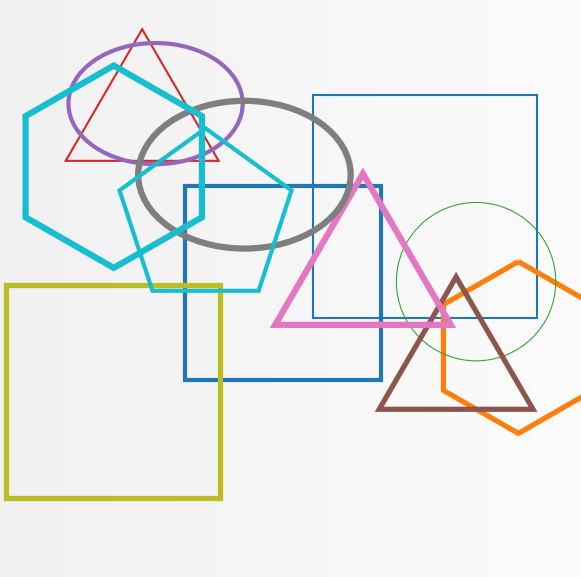[{"shape": "square", "thickness": 1, "radius": 0.97, "center": [0.731, 0.642]}, {"shape": "square", "thickness": 2, "radius": 0.84, "center": [0.487, 0.509]}, {"shape": "hexagon", "thickness": 2.5, "radius": 0.74, "center": [0.892, 0.397]}, {"shape": "circle", "thickness": 0.5, "radius": 0.69, "center": [0.819, 0.511]}, {"shape": "triangle", "thickness": 1, "radius": 0.76, "center": [0.245, 0.797]}, {"shape": "oval", "thickness": 2, "radius": 0.75, "center": [0.268, 0.82]}, {"shape": "triangle", "thickness": 2.5, "radius": 0.76, "center": [0.785, 0.367]}, {"shape": "triangle", "thickness": 3, "radius": 0.87, "center": [0.624, 0.524]}, {"shape": "oval", "thickness": 3, "radius": 0.91, "center": [0.42, 0.697]}, {"shape": "square", "thickness": 2.5, "radius": 0.92, "center": [0.194, 0.321]}, {"shape": "pentagon", "thickness": 2, "radius": 0.78, "center": [0.354, 0.621]}, {"shape": "hexagon", "thickness": 3, "radius": 0.88, "center": [0.196, 0.71]}]